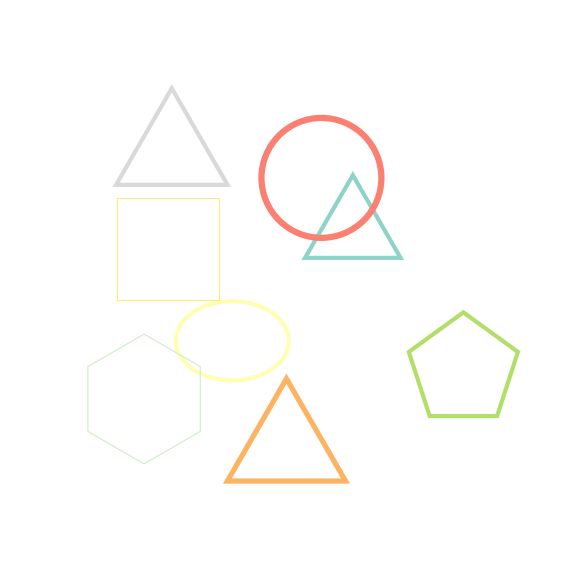[{"shape": "triangle", "thickness": 2, "radius": 0.48, "center": [0.611, 0.6]}, {"shape": "oval", "thickness": 2, "radius": 0.49, "center": [0.402, 0.409]}, {"shape": "circle", "thickness": 3, "radius": 0.52, "center": [0.557, 0.691]}, {"shape": "triangle", "thickness": 2.5, "radius": 0.59, "center": [0.496, 0.225]}, {"shape": "pentagon", "thickness": 2, "radius": 0.5, "center": [0.802, 0.359]}, {"shape": "triangle", "thickness": 2, "radius": 0.56, "center": [0.297, 0.735]}, {"shape": "hexagon", "thickness": 0.5, "radius": 0.56, "center": [0.249, 0.308]}, {"shape": "square", "thickness": 0.5, "radius": 0.44, "center": [0.291, 0.568]}]